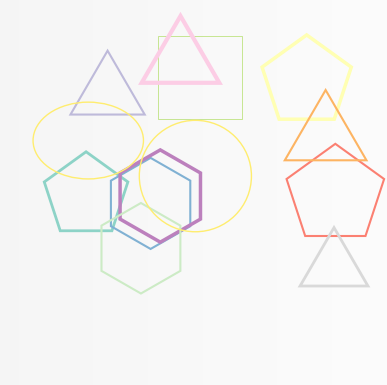[{"shape": "pentagon", "thickness": 2, "radius": 0.57, "center": [0.222, 0.492]}, {"shape": "pentagon", "thickness": 2.5, "radius": 0.61, "center": [0.791, 0.788]}, {"shape": "triangle", "thickness": 1.5, "radius": 0.55, "center": [0.278, 0.758]}, {"shape": "pentagon", "thickness": 1.5, "radius": 0.66, "center": [0.865, 0.494]}, {"shape": "hexagon", "thickness": 1.5, "radius": 0.59, "center": [0.389, 0.472]}, {"shape": "triangle", "thickness": 1.5, "radius": 0.61, "center": [0.84, 0.644]}, {"shape": "square", "thickness": 0.5, "radius": 0.54, "center": [0.517, 0.799]}, {"shape": "triangle", "thickness": 3, "radius": 0.58, "center": [0.466, 0.843]}, {"shape": "triangle", "thickness": 2, "radius": 0.51, "center": [0.862, 0.308]}, {"shape": "hexagon", "thickness": 2.5, "radius": 0.6, "center": [0.414, 0.491]}, {"shape": "hexagon", "thickness": 1.5, "radius": 0.59, "center": [0.364, 0.355]}, {"shape": "circle", "thickness": 1, "radius": 0.72, "center": [0.504, 0.543]}, {"shape": "oval", "thickness": 1, "radius": 0.71, "center": [0.228, 0.635]}]